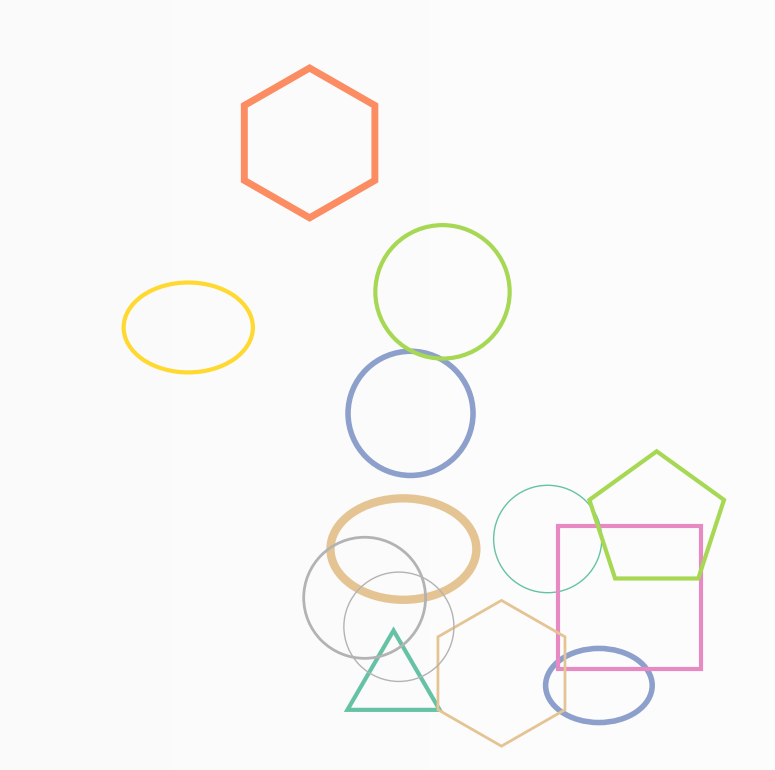[{"shape": "triangle", "thickness": 1.5, "radius": 0.34, "center": [0.508, 0.112]}, {"shape": "circle", "thickness": 0.5, "radius": 0.35, "center": [0.707, 0.3]}, {"shape": "hexagon", "thickness": 2.5, "radius": 0.49, "center": [0.399, 0.814]}, {"shape": "oval", "thickness": 2, "radius": 0.34, "center": [0.773, 0.11]}, {"shape": "circle", "thickness": 2, "radius": 0.4, "center": [0.53, 0.463]}, {"shape": "square", "thickness": 1.5, "radius": 0.46, "center": [0.812, 0.224]}, {"shape": "circle", "thickness": 1.5, "radius": 0.43, "center": [0.571, 0.621]}, {"shape": "pentagon", "thickness": 1.5, "radius": 0.46, "center": [0.847, 0.323]}, {"shape": "oval", "thickness": 1.5, "radius": 0.42, "center": [0.243, 0.575]}, {"shape": "oval", "thickness": 3, "radius": 0.47, "center": [0.521, 0.287]}, {"shape": "hexagon", "thickness": 1, "radius": 0.47, "center": [0.647, 0.126]}, {"shape": "circle", "thickness": 0.5, "radius": 0.35, "center": [0.515, 0.186]}, {"shape": "circle", "thickness": 1, "radius": 0.39, "center": [0.47, 0.224]}]